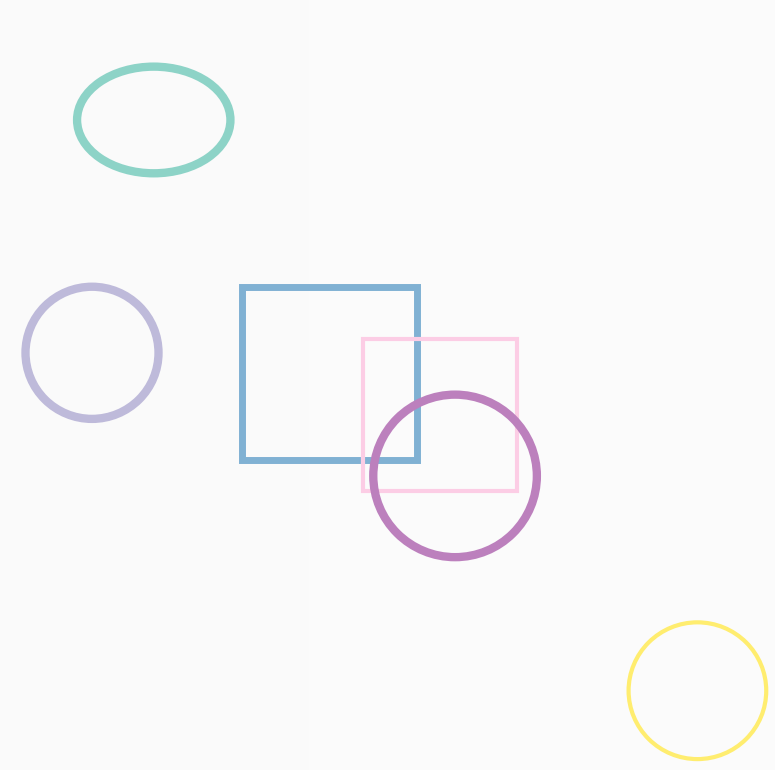[{"shape": "oval", "thickness": 3, "radius": 0.49, "center": [0.198, 0.844]}, {"shape": "circle", "thickness": 3, "radius": 0.43, "center": [0.119, 0.542]}, {"shape": "square", "thickness": 2.5, "radius": 0.56, "center": [0.425, 0.515]}, {"shape": "square", "thickness": 1.5, "radius": 0.49, "center": [0.568, 0.461]}, {"shape": "circle", "thickness": 3, "radius": 0.53, "center": [0.587, 0.382]}, {"shape": "circle", "thickness": 1.5, "radius": 0.44, "center": [0.9, 0.103]}]